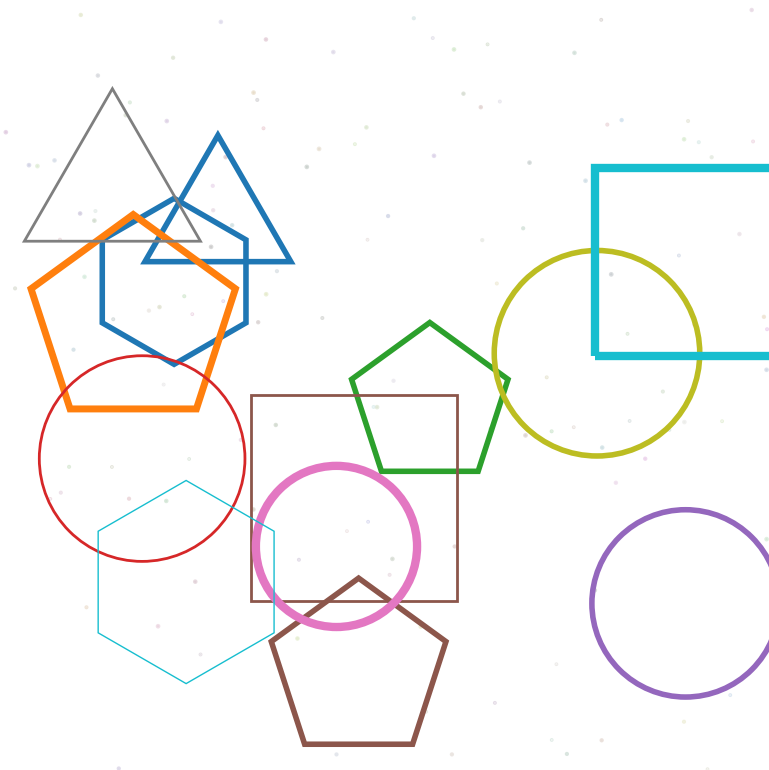[{"shape": "hexagon", "thickness": 2, "radius": 0.54, "center": [0.226, 0.635]}, {"shape": "triangle", "thickness": 2, "radius": 0.55, "center": [0.283, 0.715]}, {"shape": "pentagon", "thickness": 2.5, "radius": 0.7, "center": [0.173, 0.582]}, {"shape": "pentagon", "thickness": 2, "radius": 0.53, "center": [0.558, 0.474]}, {"shape": "circle", "thickness": 1, "radius": 0.67, "center": [0.185, 0.404]}, {"shape": "circle", "thickness": 2, "radius": 0.61, "center": [0.89, 0.216]}, {"shape": "square", "thickness": 1, "radius": 0.67, "center": [0.46, 0.353]}, {"shape": "pentagon", "thickness": 2, "radius": 0.6, "center": [0.466, 0.13]}, {"shape": "circle", "thickness": 3, "radius": 0.52, "center": [0.437, 0.29]}, {"shape": "triangle", "thickness": 1, "radius": 0.66, "center": [0.146, 0.753]}, {"shape": "circle", "thickness": 2, "radius": 0.67, "center": [0.775, 0.541]}, {"shape": "square", "thickness": 3, "radius": 0.61, "center": [0.894, 0.659]}, {"shape": "hexagon", "thickness": 0.5, "radius": 0.66, "center": [0.242, 0.244]}]